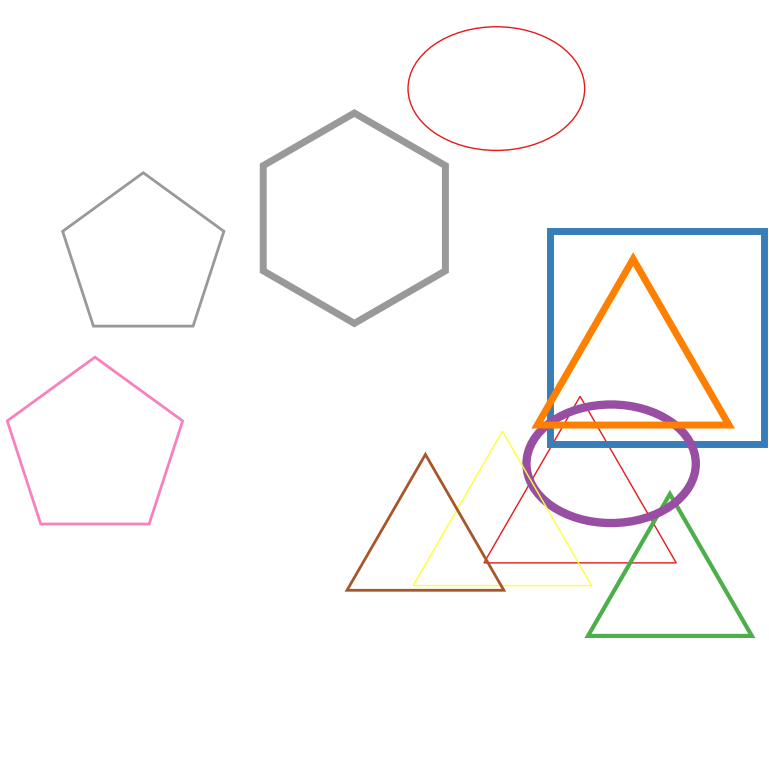[{"shape": "triangle", "thickness": 0.5, "radius": 0.72, "center": [0.753, 0.341]}, {"shape": "oval", "thickness": 0.5, "radius": 0.57, "center": [0.645, 0.885]}, {"shape": "square", "thickness": 2.5, "radius": 0.69, "center": [0.854, 0.562]}, {"shape": "triangle", "thickness": 1.5, "radius": 0.61, "center": [0.87, 0.236]}, {"shape": "oval", "thickness": 3, "radius": 0.55, "center": [0.794, 0.398]}, {"shape": "triangle", "thickness": 2.5, "radius": 0.72, "center": [0.822, 0.52]}, {"shape": "triangle", "thickness": 0.5, "radius": 0.67, "center": [0.652, 0.306]}, {"shape": "triangle", "thickness": 1, "radius": 0.59, "center": [0.553, 0.292]}, {"shape": "pentagon", "thickness": 1, "radius": 0.6, "center": [0.123, 0.416]}, {"shape": "hexagon", "thickness": 2.5, "radius": 0.68, "center": [0.46, 0.717]}, {"shape": "pentagon", "thickness": 1, "radius": 0.55, "center": [0.186, 0.666]}]